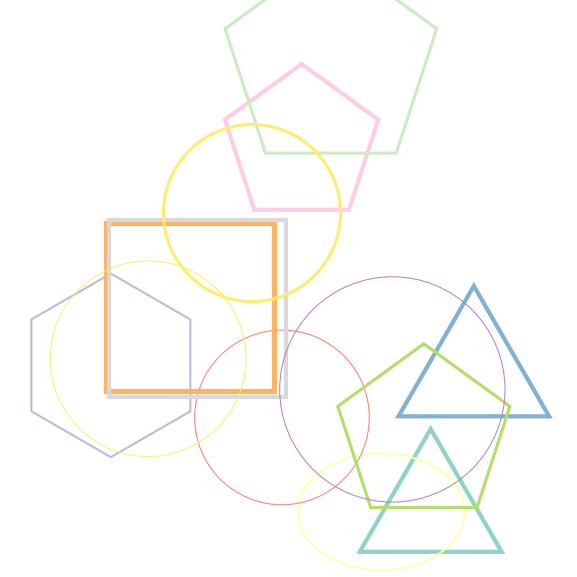[{"shape": "triangle", "thickness": 2, "radius": 0.71, "center": [0.746, 0.115]}, {"shape": "oval", "thickness": 1, "radius": 0.72, "center": [0.66, 0.113]}, {"shape": "hexagon", "thickness": 1, "radius": 0.79, "center": [0.192, 0.366]}, {"shape": "circle", "thickness": 0.5, "radius": 0.76, "center": [0.488, 0.276]}, {"shape": "triangle", "thickness": 2, "radius": 0.75, "center": [0.82, 0.353]}, {"shape": "square", "thickness": 2.5, "radius": 0.73, "center": [0.328, 0.468]}, {"shape": "pentagon", "thickness": 1.5, "radius": 0.78, "center": [0.734, 0.247]}, {"shape": "pentagon", "thickness": 2, "radius": 0.7, "center": [0.522, 0.749]}, {"shape": "square", "thickness": 2, "radius": 0.77, "center": [0.341, 0.465]}, {"shape": "circle", "thickness": 0.5, "radius": 0.98, "center": [0.679, 0.325]}, {"shape": "pentagon", "thickness": 1.5, "radius": 0.96, "center": [0.573, 0.89]}, {"shape": "circle", "thickness": 1.5, "radius": 0.77, "center": [0.436, 0.63]}, {"shape": "circle", "thickness": 0.5, "radius": 0.85, "center": [0.257, 0.378]}]